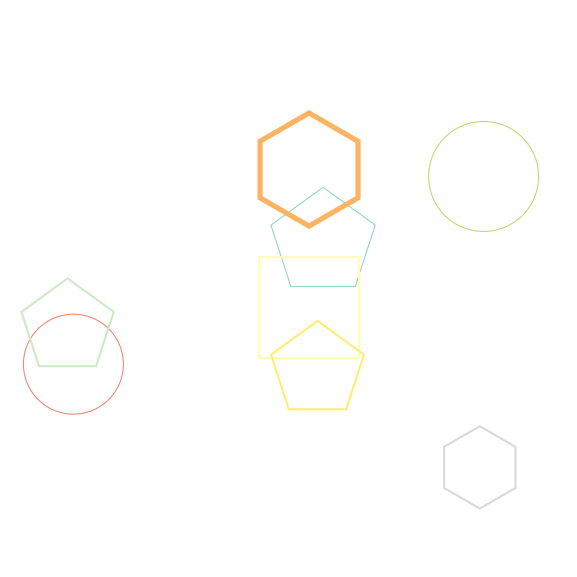[{"shape": "pentagon", "thickness": 0.5, "radius": 0.47, "center": [0.559, 0.58]}, {"shape": "square", "thickness": 1, "radius": 0.44, "center": [0.535, 0.466]}, {"shape": "circle", "thickness": 0.5, "radius": 0.43, "center": [0.127, 0.369]}, {"shape": "hexagon", "thickness": 2.5, "radius": 0.49, "center": [0.535, 0.706]}, {"shape": "circle", "thickness": 0.5, "radius": 0.48, "center": [0.837, 0.694]}, {"shape": "hexagon", "thickness": 1, "radius": 0.36, "center": [0.831, 0.19]}, {"shape": "pentagon", "thickness": 1, "radius": 0.42, "center": [0.117, 0.433]}, {"shape": "pentagon", "thickness": 1, "radius": 0.42, "center": [0.55, 0.359]}]